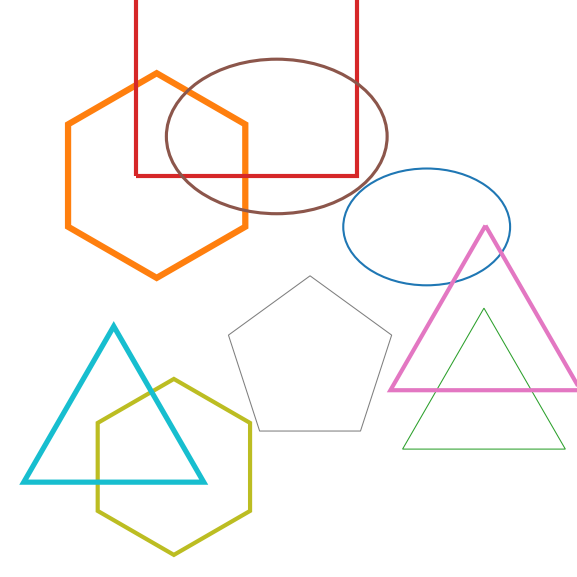[{"shape": "oval", "thickness": 1, "radius": 0.72, "center": [0.739, 0.606]}, {"shape": "hexagon", "thickness": 3, "radius": 0.89, "center": [0.271, 0.695]}, {"shape": "triangle", "thickness": 0.5, "radius": 0.81, "center": [0.838, 0.303]}, {"shape": "square", "thickness": 2, "radius": 0.96, "center": [0.426, 0.885]}, {"shape": "oval", "thickness": 1.5, "radius": 0.96, "center": [0.479, 0.763]}, {"shape": "triangle", "thickness": 2, "radius": 0.95, "center": [0.841, 0.418]}, {"shape": "pentagon", "thickness": 0.5, "radius": 0.74, "center": [0.537, 0.373]}, {"shape": "hexagon", "thickness": 2, "radius": 0.76, "center": [0.301, 0.191]}, {"shape": "triangle", "thickness": 2.5, "radius": 0.9, "center": [0.197, 0.254]}]